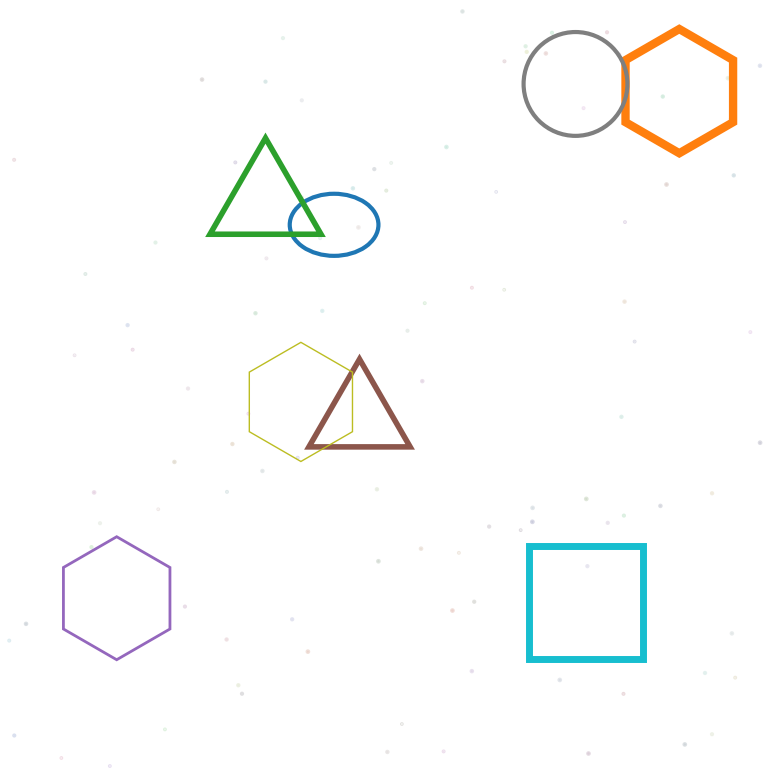[{"shape": "oval", "thickness": 1.5, "radius": 0.29, "center": [0.434, 0.708]}, {"shape": "hexagon", "thickness": 3, "radius": 0.4, "center": [0.882, 0.882]}, {"shape": "triangle", "thickness": 2, "radius": 0.42, "center": [0.345, 0.737]}, {"shape": "hexagon", "thickness": 1, "radius": 0.4, "center": [0.152, 0.223]}, {"shape": "triangle", "thickness": 2, "radius": 0.38, "center": [0.467, 0.458]}, {"shape": "circle", "thickness": 1.5, "radius": 0.34, "center": [0.747, 0.891]}, {"shape": "hexagon", "thickness": 0.5, "radius": 0.39, "center": [0.391, 0.478]}, {"shape": "square", "thickness": 2.5, "radius": 0.37, "center": [0.761, 0.218]}]